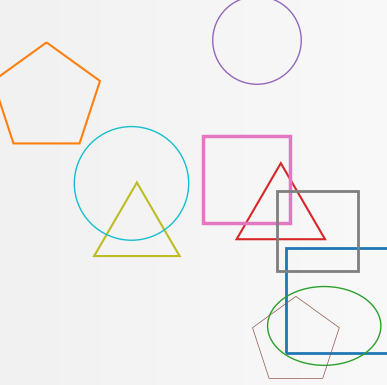[{"shape": "square", "thickness": 2, "radius": 0.68, "center": [0.874, 0.22]}, {"shape": "pentagon", "thickness": 1.5, "radius": 0.73, "center": [0.12, 0.745]}, {"shape": "oval", "thickness": 1, "radius": 0.73, "center": [0.837, 0.153]}, {"shape": "triangle", "thickness": 1.5, "radius": 0.66, "center": [0.725, 0.444]}, {"shape": "circle", "thickness": 1, "radius": 0.57, "center": [0.663, 0.895]}, {"shape": "pentagon", "thickness": 0.5, "radius": 0.59, "center": [0.764, 0.112]}, {"shape": "square", "thickness": 2.5, "radius": 0.56, "center": [0.637, 0.533]}, {"shape": "square", "thickness": 2, "radius": 0.52, "center": [0.819, 0.4]}, {"shape": "triangle", "thickness": 1.5, "radius": 0.64, "center": [0.353, 0.399]}, {"shape": "circle", "thickness": 1, "radius": 0.74, "center": [0.339, 0.524]}]